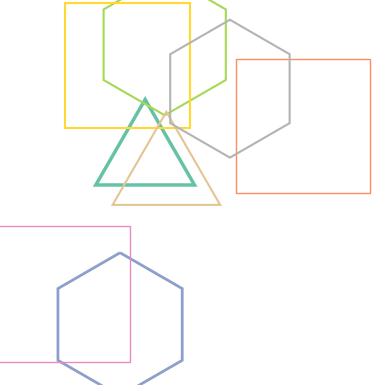[{"shape": "triangle", "thickness": 2.5, "radius": 0.74, "center": [0.377, 0.594]}, {"shape": "square", "thickness": 1, "radius": 0.87, "center": [0.787, 0.672]}, {"shape": "hexagon", "thickness": 2, "radius": 0.93, "center": [0.312, 0.157]}, {"shape": "square", "thickness": 1, "radius": 0.88, "center": [0.162, 0.236]}, {"shape": "hexagon", "thickness": 1.5, "radius": 0.92, "center": [0.428, 0.884]}, {"shape": "square", "thickness": 1.5, "radius": 0.81, "center": [0.331, 0.829]}, {"shape": "triangle", "thickness": 1.5, "radius": 0.81, "center": [0.432, 0.548]}, {"shape": "hexagon", "thickness": 1.5, "radius": 0.9, "center": [0.597, 0.77]}]